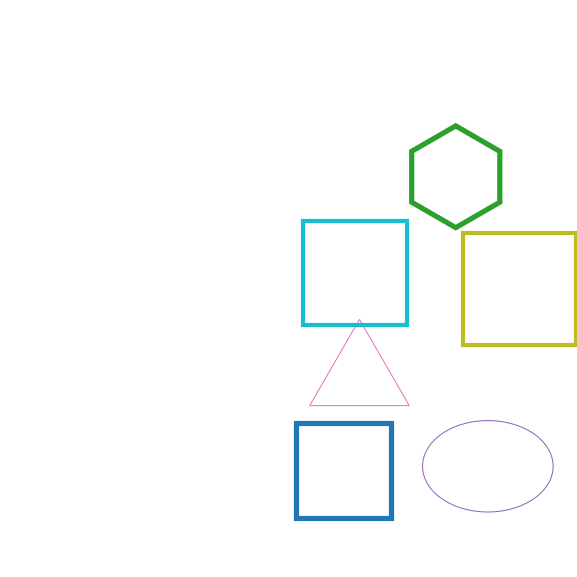[{"shape": "square", "thickness": 2.5, "radius": 0.41, "center": [0.595, 0.184]}, {"shape": "hexagon", "thickness": 2.5, "radius": 0.44, "center": [0.789, 0.693]}, {"shape": "oval", "thickness": 0.5, "radius": 0.57, "center": [0.845, 0.192]}, {"shape": "triangle", "thickness": 0.5, "radius": 0.5, "center": [0.622, 0.347]}, {"shape": "square", "thickness": 2, "radius": 0.49, "center": [0.899, 0.498]}, {"shape": "square", "thickness": 2, "radius": 0.45, "center": [0.614, 0.526]}]